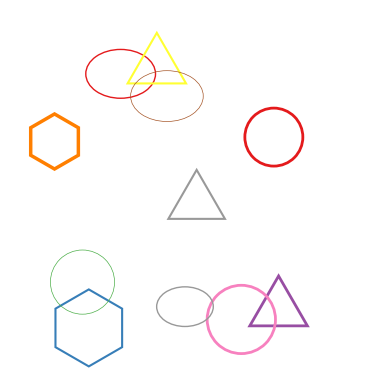[{"shape": "oval", "thickness": 1, "radius": 0.45, "center": [0.313, 0.808]}, {"shape": "circle", "thickness": 2, "radius": 0.38, "center": [0.711, 0.644]}, {"shape": "hexagon", "thickness": 1.5, "radius": 0.5, "center": [0.231, 0.148]}, {"shape": "circle", "thickness": 0.5, "radius": 0.42, "center": [0.214, 0.267]}, {"shape": "triangle", "thickness": 2, "radius": 0.43, "center": [0.724, 0.197]}, {"shape": "hexagon", "thickness": 2.5, "radius": 0.36, "center": [0.142, 0.632]}, {"shape": "triangle", "thickness": 1.5, "radius": 0.44, "center": [0.407, 0.827]}, {"shape": "oval", "thickness": 0.5, "radius": 0.47, "center": [0.434, 0.75]}, {"shape": "circle", "thickness": 2, "radius": 0.44, "center": [0.627, 0.17]}, {"shape": "triangle", "thickness": 1.5, "radius": 0.42, "center": [0.511, 0.474]}, {"shape": "oval", "thickness": 1, "radius": 0.37, "center": [0.48, 0.203]}]